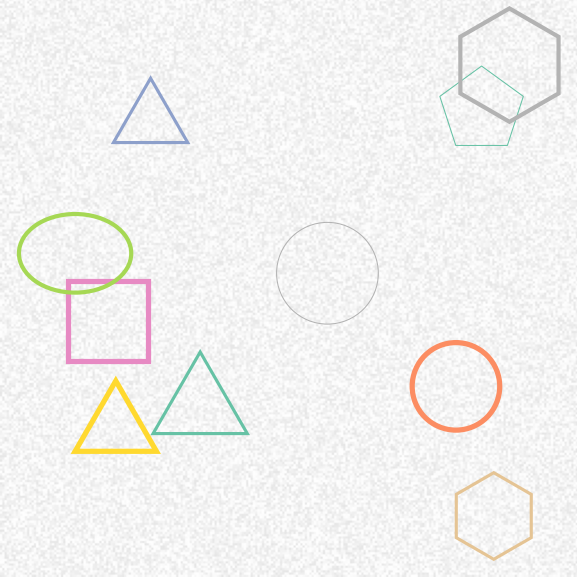[{"shape": "pentagon", "thickness": 0.5, "radius": 0.38, "center": [0.834, 0.809]}, {"shape": "triangle", "thickness": 1.5, "radius": 0.47, "center": [0.347, 0.295]}, {"shape": "circle", "thickness": 2.5, "radius": 0.38, "center": [0.79, 0.33]}, {"shape": "triangle", "thickness": 1.5, "radius": 0.37, "center": [0.261, 0.789]}, {"shape": "square", "thickness": 2.5, "radius": 0.35, "center": [0.188, 0.443]}, {"shape": "oval", "thickness": 2, "radius": 0.49, "center": [0.13, 0.56]}, {"shape": "triangle", "thickness": 2.5, "radius": 0.41, "center": [0.201, 0.258]}, {"shape": "hexagon", "thickness": 1.5, "radius": 0.37, "center": [0.855, 0.106]}, {"shape": "hexagon", "thickness": 2, "radius": 0.49, "center": [0.882, 0.886]}, {"shape": "circle", "thickness": 0.5, "radius": 0.44, "center": [0.567, 0.526]}]